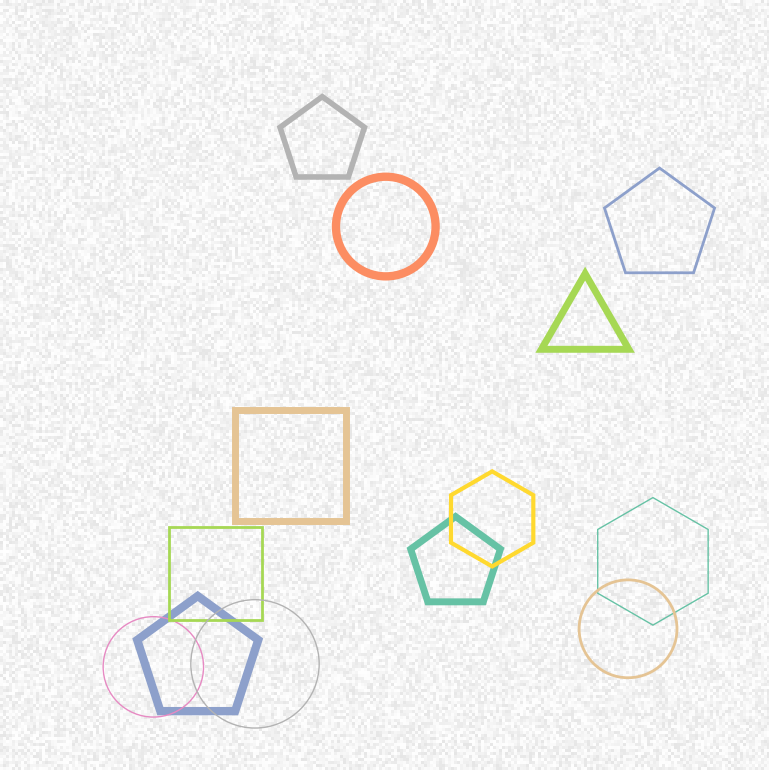[{"shape": "hexagon", "thickness": 0.5, "radius": 0.41, "center": [0.848, 0.271]}, {"shape": "pentagon", "thickness": 2.5, "radius": 0.31, "center": [0.592, 0.268]}, {"shape": "circle", "thickness": 3, "radius": 0.32, "center": [0.501, 0.706]}, {"shape": "pentagon", "thickness": 3, "radius": 0.41, "center": [0.257, 0.143]}, {"shape": "pentagon", "thickness": 1, "radius": 0.38, "center": [0.857, 0.707]}, {"shape": "circle", "thickness": 0.5, "radius": 0.33, "center": [0.199, 0.134]}, {"shape": "square", "thickness": 1, "radius": 0.3, "center": [0.28, 0.256]}, {"shape": "triangle", "thickness": 2.5, "radius": 0.33, "center": [0.76, 0.579]}, {"shape": "hexagon", "thickness": 1.5, "radius": 0.31, "center": [0.639, 0.326]}, {"shape": "circle", "thickness": 1, "radius": 0.32, "center": [0.816, 0.183]}, {"shape": "square", "thickness": 2.5, "radius": 0.36, "center": [0.377, 0.396]}, {"shape": "pentagon", "thickness": 2, "radius": 0.29, "center": [0.419, 0.817]}, {"shape": "circle", "thickness": 0.5, "radius": 0.42, "center": [0.331, 0.138]}]